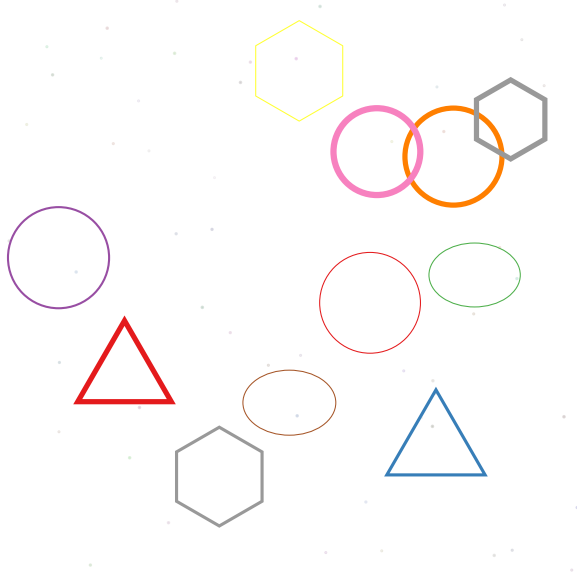[{"shape": "circle", "thickness": 0.5, "radius": 0.44, "center": [0.641, 0.475]}, {"shape": "triangle", "thickness": 2.5, "radius": 0.47, "center": [0.216, 0.35]}, {"shape": "triangle", "thickness": 1.5, "radius": 0.49, "center": [0.755, 0.226]}, {"shape": "oval", "thickness": 0.5, "radius": 0.4, "center": [0.822, 0.523]}, {"shape": "circle", "thickness": 1, "radius": 0.44, "center": [0.101, 0.553]}, {"shape": "circle", "thickness": 2.5, "radius": 0.42, "center": [0.785, 0.728]}, {"shape": "hexagon", "thickness": 0.5, "radius": 0.43, "center": [0.518, 0.876]}, {"shape": "oval", "thickness": 0.5, "radius": 0.4, "center": [0.501, 0.302]}, {"shape": "circle", "thickness": 3, "radius": 0.38, "center": [0.653, 0.737]}, {"shape": "hexagon", "thickness": 1.5, "radius": 0.43, "center": [0.38, 0.174]}, {"shape": "hexagon", "thickness": 2.5, "radius": 0.34, "center": [0.884, 0.792]}]